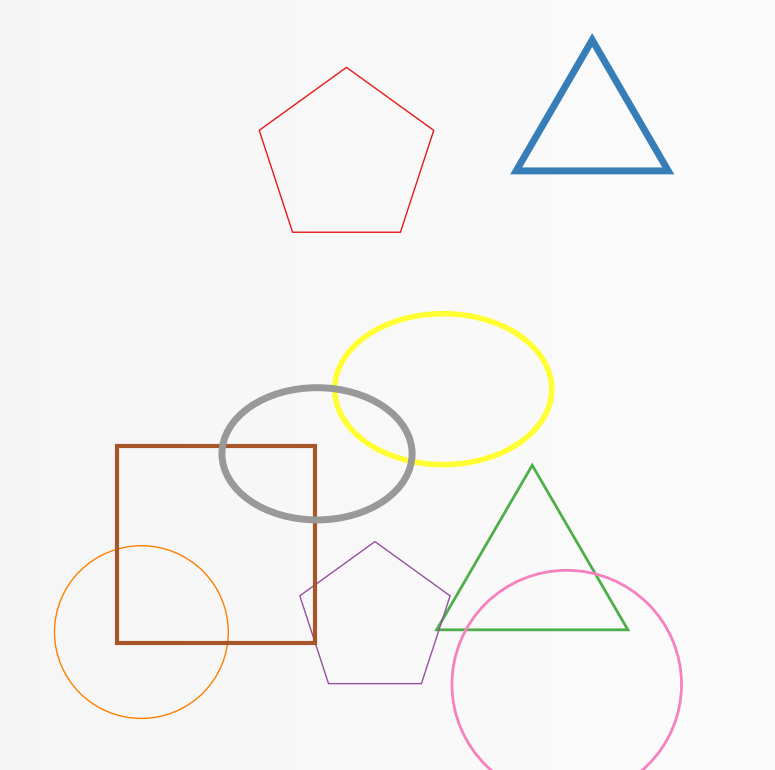[{"shape": "pentagon", "thickness": 0.5, "radius": 0.59, "center": [0.447, 0.794]}, {"shape": "triangle", "thickness": 2.5, "radius": 0.57, "center": [0.764, 0.835]}, {"shape": "triangle", "thickness": 1, "radius": 0.71, "center": [0.687, 0.253]}, {"shape": "pentagon", "thickness": 0.5, "radius": 0.51, "center": [0.484, 0.195]}, {"shape": "circle", "thickness": 0.5, "radius": 0.56, "center": [0.182, 0.179]}, {"shape": "oval", "thickness": 2, "radius": 0.7, "center": [0.572, 0.495]}, {"shape": "square", "thickness": 1.5, "radius": 0.64, "center": [0.279, 0.293]}, {"shape": "circle", "thickness": 1, "radius": 0.74, "center": [0.731, 0.111]}, {"shape": "oval", "thickness": 2.5, "radius": 0.61, "center": [0.409, 0.411]}]